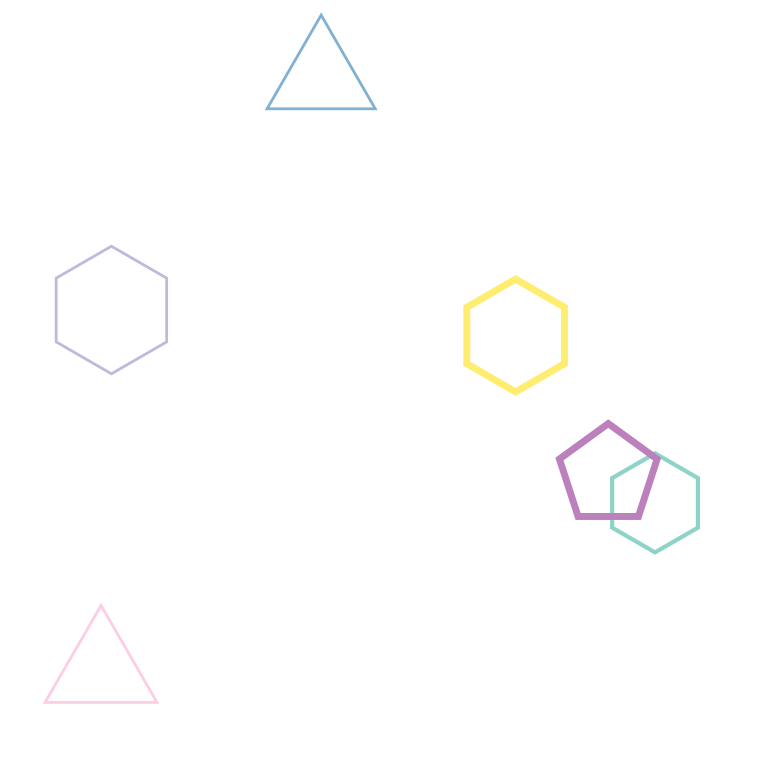[{"shape": "hexagon", "thickness": 1.5, "radius": 0.32, "center": [0.851, 0.347]}, {"shape": "hexagon", "thickness": 1, "radius": 0.41, "center": [0.145, 0.597]}, {"shape": "triangle", "thickness": 1, "radius": 0.41, "center": [0.417, 0.899]}, {"shape": "triangle", "thickness": 1, "radius": 0.42, "center": [0.131, 0.13]}, {"shape": "pentagon", "thickness": 2.5, "radius": 0.33, "center": [0.79, 0.383]}, {"shape": "hexagon", "thickness": 2.5, "radius": 0.37, "center": [0.67, 0.564]}]